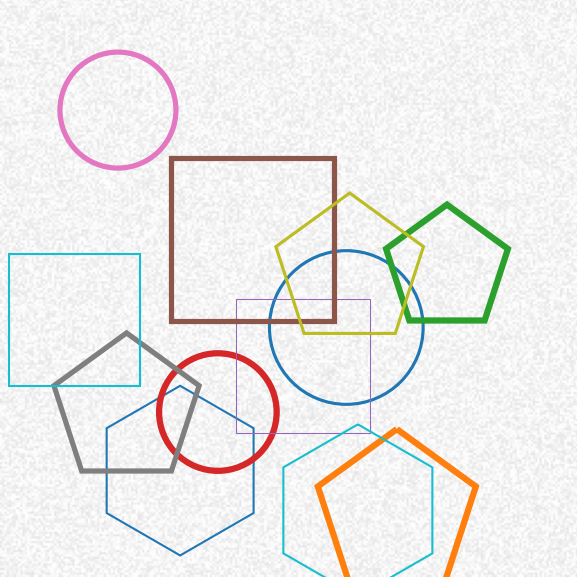[{"shape": "circle", "thickness": 1.5, "radius": 0.67, "center": [0.6, 0.432]}, {"shape": "hexagon", "thickness": 1, "radius": 0.73, "center": [0.312, 0.184]}, {"shape": "pentagon", "thickness": 3, "radius": 0.72, "center": [0.687, 0.112]}, {"shape": "pentagon", "thickness": 3, "radius": 0.55, "center": [0.774, 0.534]}, {"shape": "circle", "thickness": 3, "radius": 0.51, "center": [0.377, 0.286]}, {"shape": "square", "thickness": 0.5, "radius": 0.58, "center": [0.525, 0.366]}, {"shape": "square", "thickness": 2.5, "radius": 0.71, "center": [0.437, 0.584]}, {"shape": "circle", "thickness": 2.5, "radius": 0.5, "center": [0.204, 0.808]}, {"shape": "pentagon", "thickness": 2.5, "radius": 0.66, "center": [0.219, 0.29]}, {"shape": "pentagon", "thickness": 1.5, "radius": 0.67, "center": [0.605, 0.53]}, {"shape": "hexagon", "thickness": 1, "radius": 0.74, "center": [0.62, 0.115]}, {"shape": "square", "thickness": 1, "radius": 0.57, "center": [0.129, 0.445]}]